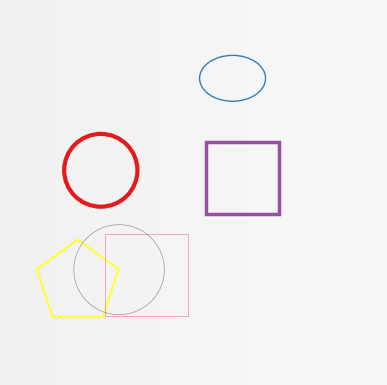[{"shape": "circle", "thickness": 3, "radius": 0.47, "center": [0.26, 0.558]}, {"shape": "oval", "thickness": 1, "radius": 0.43, "center": [0.6, 0.797]}, {"shape": "square", "thickness": 2.5, "radius": 0.47, "center": [0.626, 0.538]}, {"shape": "pentagon", "thickness": 1.5, "radius": 0.55, "center": [0.201, 0.267]}, {"shape": "square", "thickness": 0.5, "radius": 0.53, "center": [0.378, 0.287]}, {"shape": "circle", "thickness": 0.5, "radius": 0.58, "center": [0.307, 0.3]}]